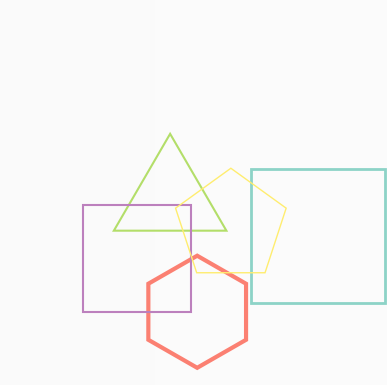[{"shape": "square", "thickness": 2, "radius": 0.87, "center": [0.821, 0.386]}, {"shape": "hexagon", "thickness": 3, "radius": 0.73, "center": [0.509, 0.19]}, {"shape": "triangle", "thickness": 1.5, "radius": 0.84, "center": [0.439, 0.485]}, {"shape": "square", "thickness": 1.5, "radius": 0.7, "center": [0.354, 0.328]}, {"shape": "pentagon", "thickness": 1, "radius": 0.75, "center": [0.596, 0.413]}]